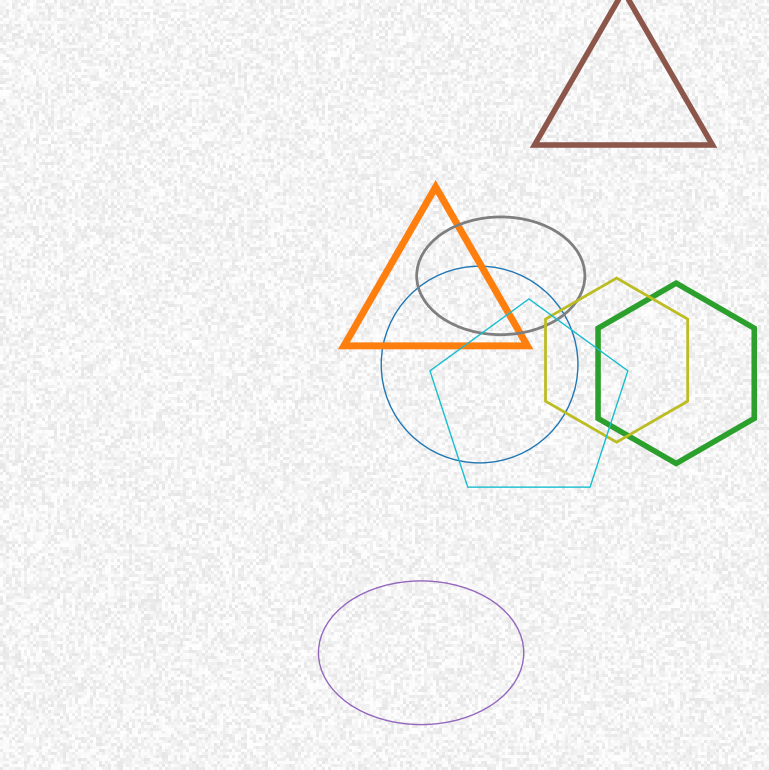[{"shape": "circle", "thickness": 0.5, "radius": 0.64, "center": [0.623, 0.527]}, {"shape": "triangle", "thickness": 2.5, "radius": 0.69, "center": [0.566, 0.62]}, {"shape": "hexagon", "thickness": 2, "radius": 0.59, "center": [0.878, 0.515]}, {"shape": "oval", "thickness": 0.5, "radius": 0.67, "center": [0.547, 0.152]}, {"shape": "triangle", "thickness": 2, "radius": 0.67, "center": [0.81, 0.878]}, {"shape": "oval", "thickness": 1, "radius": 0.55, "center": [0.65, 0.642]}, {"shape": "hexagon", "thickness": 1, "radius": 0.53, "center": [0.801, 0.532]}, {"shape": "pentagon", "thickness": 0.5, "radius": 0.68, "center": [0.687, 0.477]}]